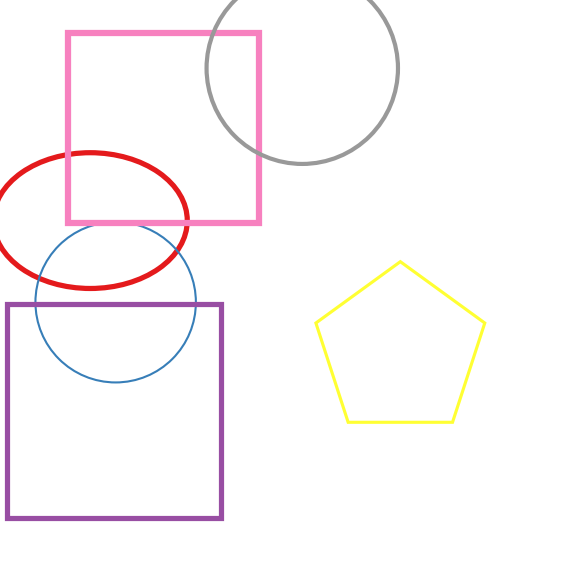[{"shape": "oval", "thickness": 2.5, "radius": 0.84, "center": [0.156, 0.617]}, {"shape": "circle", "thickness": 1, "radius": 0.69, "center": [0.2, 0.476]}, {"shape": "square", "thickness": 2.5, "radius": 0.93, "center": [0.197, 0.287]}, {"shape": "pentagon", "thickness": 1.5, "radius": 0.77, "center": [0.693, 0.392]}, {"shape": "square", "thickness": 3, "radius": 0.82, "center": [0.284, 0.777]}, {"shape": "circle", "thickness": 2, "radius": 0.83, "center": [0.523, 0.881]}]